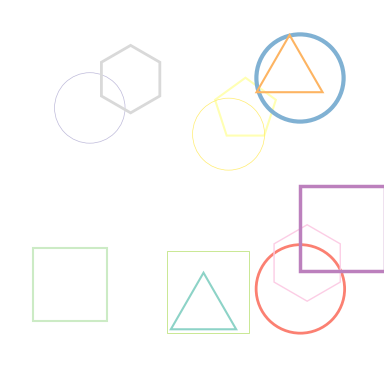[{"shape": "triangle", "thickness": 1.5, "radius": 0.49, "center": [0.529, 0.194]}, {"shape": "pentagon", "thickness": 1.5, "radius": 0.42, "center": [0.638, 0.715]}, {"shape": "circle", "thickness": 0.5, "radius": 0.46, "center": [0.233, 0.72]}, {"shape": "circle", "thickness": 2, "radius": 0.57, "center": [0.78, 0.25]}, {"shape": "circle", "thickness": 3, "radius": 0.57, "center": [0.779, 0.797]}, {"shape": "triangle", "thickness": 1.5, "radius": 0.5, "center": [0.752, 0.81]}, {"shape": "square", "thickness": 0.5, "radius": 0.53, "center": [0.54, 0.242]}, {"shape": "hexagon", "thickness": 1, "radius": 0.5, "center": [0.798, 0.317]}, {"shape": "hexagon", "thickness": 2, "radius": 0.44, "center": [0.339, 0.795]}, {"shape": "square", "thickness": 2.5, "radius": 0.55, "center": [0.89, 0.406]}, {"shape": "square", "thickness": 1.5, "radius": 0.48, "center": [0.182, 0.261]}, {"shape": "circle", "thickness": 0.5, "radius": 0.47, "center": [0.594, 0.652]}]